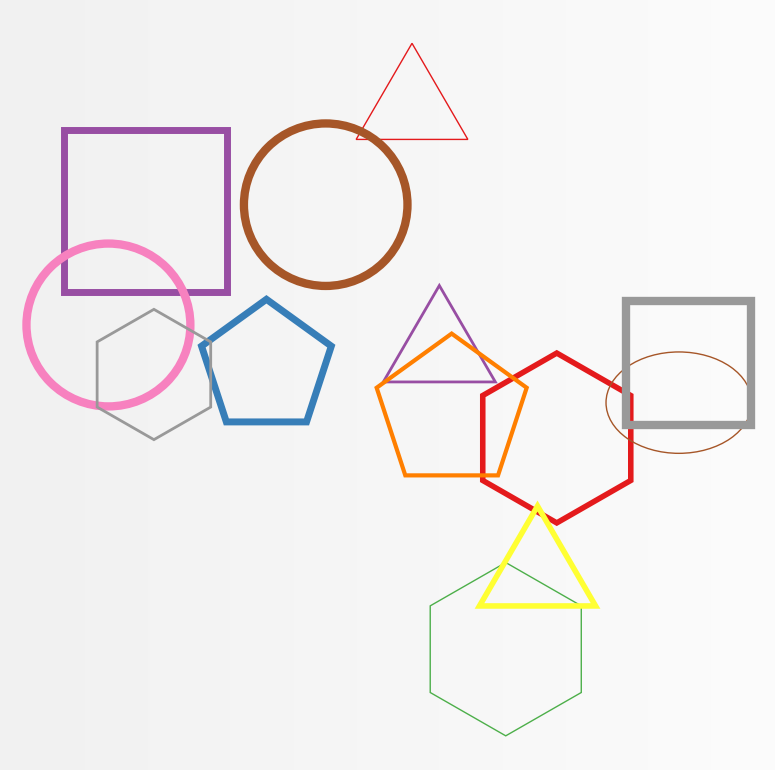[{"shape": "triangle", "thickness": 0.5, "radius": 0.42, "center": [0.532, 0.861]}, {"shape": "hexagon", "thickness": 2, "radius": 0.55, "center": [0.718, 0.431]}, {"shape": "pentagon", "thickness": 2.5, "radius": 0.44, "center": [0.344, 0.523]}, {"shape": "hexagon", "thickness": 0.5, "radius": 0.56, "center": [0.653, 0.157]}, {"shape": "square", "thickness": 2.5, "radius": 0.53, "center": [0.188, 0.726]}, {"shape": "triangle", "thickness": 1, "radius": 0.42, "center": [0.567, 0.546]}, {"shape": "pentagon", "thickness": 1.5, "radius": 0.51, "center": [0.583, 0.465]}, {"shape": "triangle", "thickness": 2, "radius": 0.43, "center": [0.694, 0.256]}, {"shape": "circle", "thickness": 3, "radius": 0.53, "center": [0.42, 0.734]}, {"shape": "oval", "thickness": 0.5, "radius": 0.47, "center": [0.876, 0.477]}, {"shape": "circle", "thickness": 3, "radius": 0.53, "center": [0.14, 0.578]}, {"shape": "square", "thickness": 3, "radius": 0.4, "center": [0.888, 0.528]}, {"shape": "hexagon", "thickness": 1, "radius": 0.42, "center": [0.199, 0.514]}]